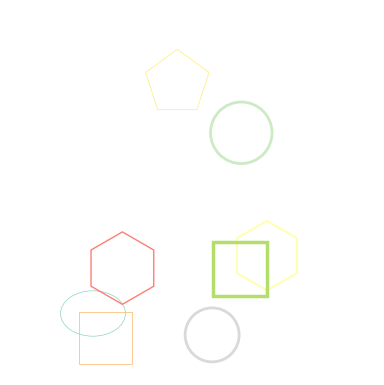[{"shape": "oval", "thickness": 0.5, "radius": 0.42, "center": [0.241, 0.186]}, {"shape": "hexagon", "thickness": 1.5, "radius": 0.45, "center": [0.693, 0.336]}, {"shape": "hexagon", "thickness": 1, "radius": 0.47, "center": [0.318, 0.304]}, {"shape": "square", "thickness": 0.5, "radius": 0.34, "center": [0.274, 0.123]}, {"shape": "square", "thickness": 2.5, "radius": 0.35, "center": [0.623, 0.301]}, {"shape": "circle", "thickness": 2, "radius": 0.35, "center": [0.551, 0.13]}, {"shape": "circle", "thickness": 2, "radius": 0.4, "center": [0.627, 0.655]}, {"shape": "pentagon", "thickness": 0.5, "radius": 0.43, "center": [0.461, 0.785]}]